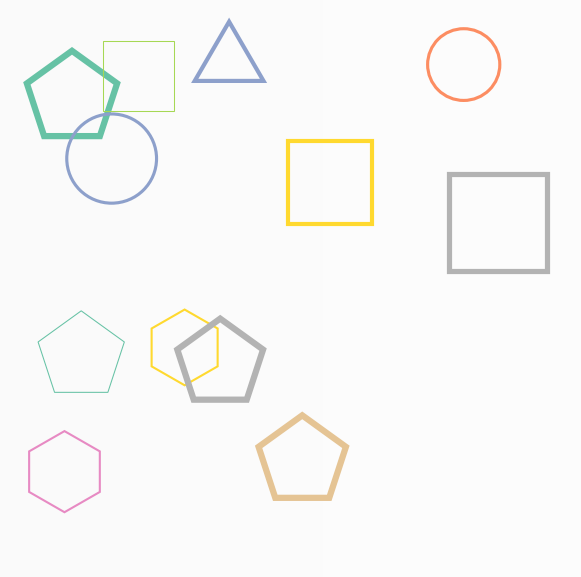[{"shape": "pentagon", "thickness": 3, "radius": 0.41, "center": [0.124, 0.829]}, {"shape": "pentagon", "thickness": 0.5, "radius": 0.39, "center": [0.14, 0.383]}, {"shape": "circle", "thickness": 1.5, "radius": 0.31, "center": [0.798, 0.887]}, {"shape": "circle", "thickness": 1.5, "radius": 0.39, "center": [0.192, 0.725]}, {"shape": "triangle", "thickness": 2, "radius": 0.34, "center": [0.394, 0.893]}, {"shape": "hexagon", "thickness": 1, "radius": 0.35, "center": [0.111, 0.182]}, {"shape": "square", "thickness": 0.5, "radius": 0.3, "center": [0.238, 0.867]}, {"shape": "square", "thickness": 2, "radius": 0.36, "center": [0.568, 0.683]}, {"shape": "hexagon", "thickness": 1, "radius": 0.33, "center": [0.318, 0.398]}, {"shape": "pentagon", "thickness": 3, "radius": 0.39, "center": [0.52, 0.201]}, {"shape": "square", "thickness": 2.5, "radius": 0.42, "center": [0.857, 0.614]}, {"shape": "pentagon", "thickness": 3, "radius": 0.39, "center": [0.379, 0.37]}]